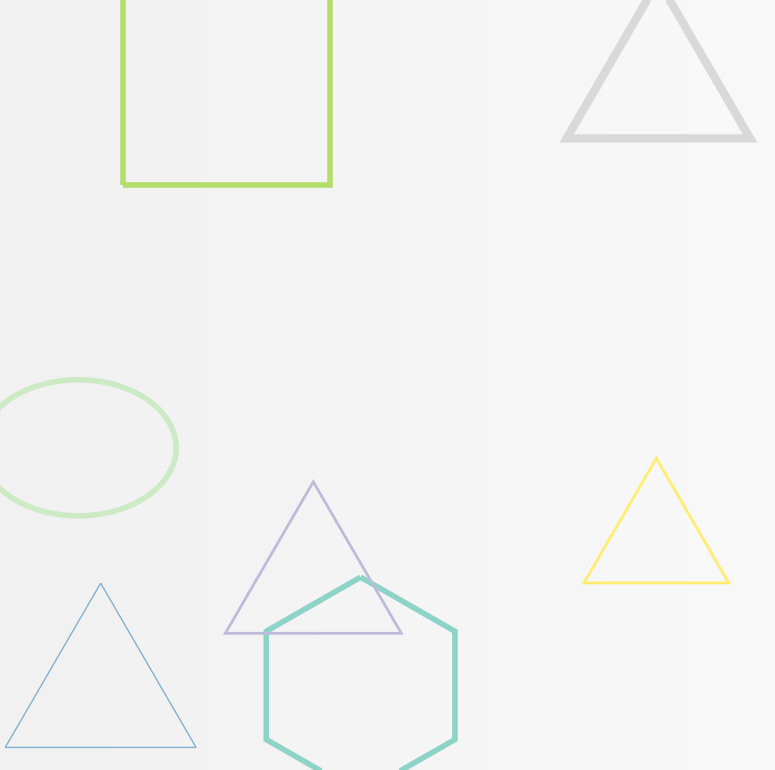[{"shape": "hexagon", "thickness": 2, "radius": 0.7, "center": [0.465, 0.11]}, {"shape": "triangle", "thickness": 1, "radius": 0.66, "center": [0.404, 0.243]}, {"shape": "triangle", "thickness": 0.5, "radius": 0.71, "center": [0.13, 0.1]}, {"shape": "square", "thickness": 2, "radius": 0.67, "center": [0.292, 0.893]}, {"shape": "triangle", "thickness": 3, "radius": 0.68, "center": [0.849, 0.889]}, {"shape": "oval", "thickness": 2, "radius": 0.63, "center": [0.101, 0.418]}, {"shape": "triangle", "thickness": 1, "radius": 0.54, "center": [0.847, 0.297]}]